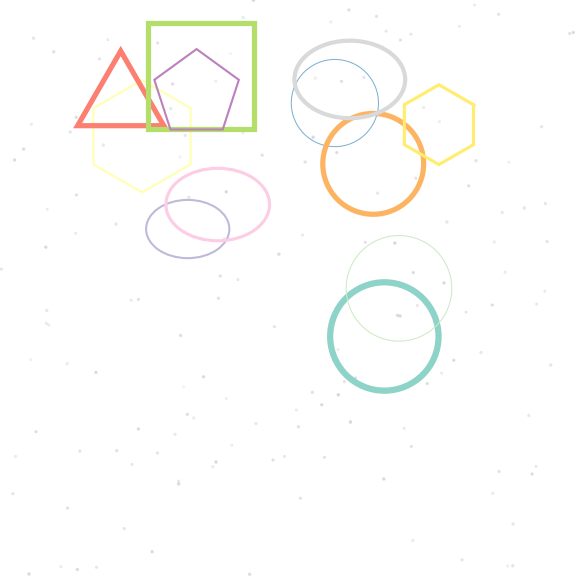[{"shape": "circle", "thickness": 3, "radius": 0.47, "center": [0.666, 0.416]}, {"shape": "hexagon", "thickness": 1, "radius": 0.49, "center": [0.246, 0.763]}, {"shape": "oval", "thickness": 1, "radius": 0.36, "center": [0.325, 0.603]}, {"shape": "triangle", "thickness": 2.5, "radius": 0.43, "center": [0.209, 0.825]}, {"shape": "circle", "thickness": 0.5, "radius": 0.38, "center": [0.58, 0.821]}, {"shape": "circle", "thickness": 2.5, "radius": 0.44, "center": [0.646, 0.715]}, {"shape": "square", "thickness": 2.5, "radius": 0.46, "center": [0.348, 0.868]}, {"shape": "oval", "thickness": 1.5, "radius": 0.45, "center": [0.377, 0.645]}, {"shape": "oval", "thickness": 2, "radius": 0.48, "center": [0.606, 0.862]}, {"shape": "pentagon", "thickness": 1, "radius": 0.38, "center": [0.34, 0.837]}, {"shape": "circle", "thickness": 0.5, "radius": 0.46, "center": [0.691, 0.5]}, {"shape": "hexagon", "thickness": 1.5, "radius": 0.35, "center": [0.76, 0.783]}]